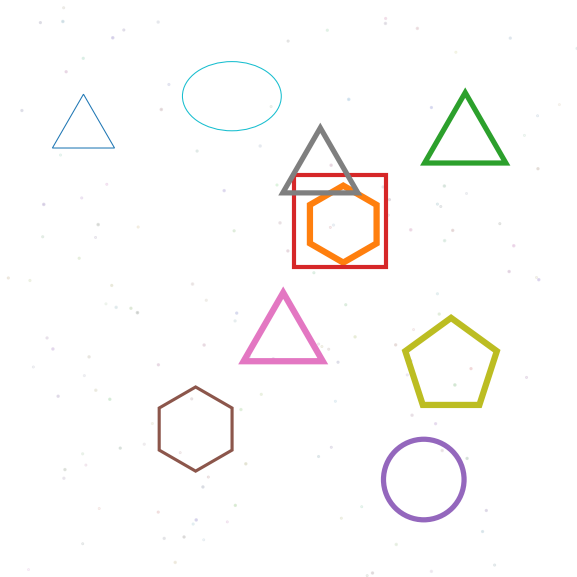[{"shape": "triangle", "thickness": 0.5, "radius": 0.31, "center": [0.145, 0.774]}, {"shape": "hexagon", "thickness": 3, "radius": 0.33, "center": [0.594, 0.611]}, {"shape": "triangle", "thickness": 2.5, "radius": 0.41, "center": [0.806, 0.757]}, {"shape": "square", "thickness": 2, "radius": 0.39, "center": [0.589, 0.616]}, {"shape": "circle", "thickness": 2.5, "radius": 0.35, "center": [0.734, 0.169]}, {"shape": "hexagon", "thickness": 1.5, "radius": 0.36, "center": [0.339, 0.256]}, {"shape": "triangle", "thickness": 3, "radius": 0.4, "center": [0.49, 0.413]}, {"shape": "triangle", "thickness": 2.5, "radius": 0.38, "center": [0.555, 0.703]}, {"shape": "pentagon", "thickness": 3, "radius": 0.42, "center": [0.781, 0.365]}, {"shape": "oval", "thickness": 0.5, "radius": 0.43, "center": [0.402, 0.833]}]